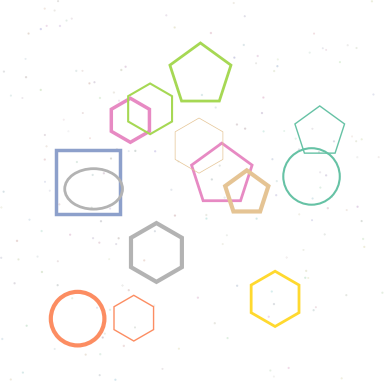[{"shape": "pentagon", "thickness": 1, "radius": 0.34, "center": [0.831, 0.657]}, {"shape": "circle", "thickness": 1.5, "radius": 0.37, "center": [0.809, 0.542]}, {"shape": "hexagon", "thickness": 1, "radius": 0.3, "center": [0.347, 0.174]}, {"shape": "circle", "thickness": 3, "radius": 0.35, "center": [0.202, 0.172]}, {"shape": "square", "thickness": 2.5, "radius": 0.42, "center": [0.23, 0.527]}, {"shape": "hexagon", "thickness": 2.5, "radius": 0.29, "center": [0.339, 0.688]}, {"shape": "pentagon", "thickness": 2, "radius": 0.41, "center": [0.576, 0.546]}, {"shape": "hexagon", "thickness": 1.5, "radius": 0.33, "center": [0.39, 0.717]}, {"shape": "pentagon", "thickness": 2, "radius": 0.42, "center": [0.521, 0.805]}, {"shape": "hexagon", "thickness": 2, "radius": 0.36, "center": [0.714, 0.224]}, {"shape": "hexagon", "thickness": 0.5, "radius": 0.36, "center": [0.517, 0.622]}, {"shape": "pentagon", "thickness": 3, "radius": 0.3, "center": [0.641, 0.498]}, {"shape": "hexagon", "thickness": 3, "radius": 0.38, "center": [0.406, 0.344]}, {"shape": "oval", "thickness": 2, "radius": 0.38, "center": [0.243, 0.509]}]